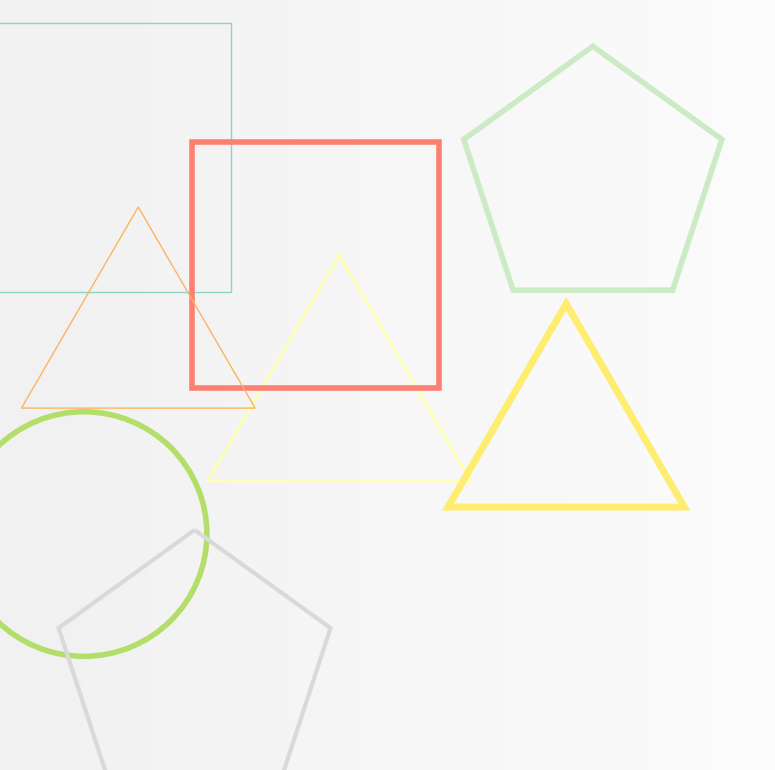[{"shape": "square", "thickness": 0.5, "radius": 0.87, "center": [0.124, 0.796]}, {"shape": "triangle", "thickness": 1, "radius": 0.98, "center": [0.438, 0.473]}, {"shape": "square", "thickness": 2, "radius": 0.8, "center": [0.407, 0.656]}, {"shape": "triangle", "thickness": 0.5, "radius": 0.87, "center": [0.178, 0.557]}, {"shape": "circle", "thickness": 2, "radius": 0.79, "center": [0.108, 0.306]}, {"shape": "pentagon", "thickness": 1.5, "radius": 0.92, "center": [0.251, 0.127]}, {"shape": "pentagon", "thickness": 2, "radius": 0.88, "center": [0.765, 0.765]}, {"shape": "triangle", "thickness": 2.5, "radius": 0.88, "center": [0.731, 0.429]}]